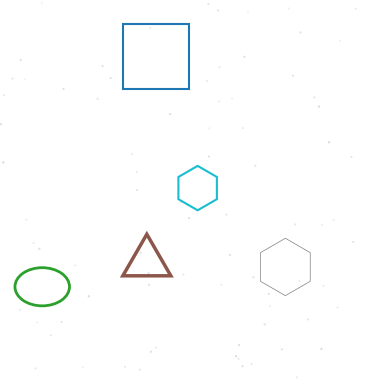[{"shape": "square", "thickness": 1.5, "radius": 0.43, "center": [0.406, 0.853]}, {"shape": "oval", "thickness": 2, "radius": 0.35, "center": [0.11, 0.255]}, {"shape": "triangle", "thickness": 2.5, "radius": 0.36, "center": [0.381, 0.32]}, {"shape": "hexagon", "thickness": 0.5, "radius": 0.37, "center": [0.741, 0.307]}, {"shape": "hexagon", "thickness": 1.5, "radius": 0.29, "center": [0.513, 0.511]}]